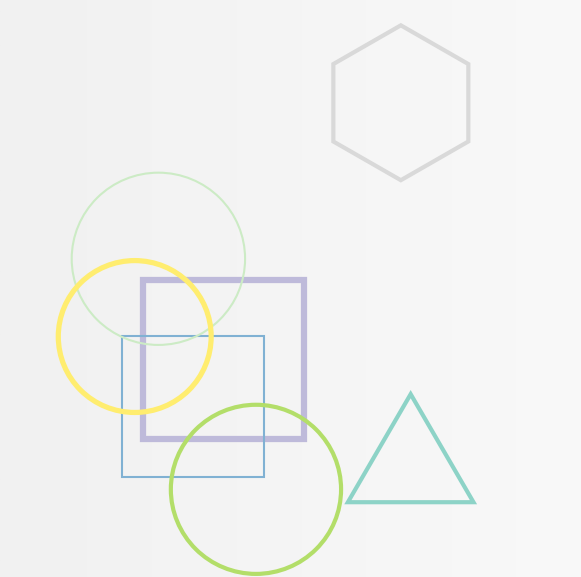[{"shape": "triangle", "thickness": 2, "radius": 0.62, "center": [0.707, 0.192]}, {"shape": "square", "thickness": 3, "radius": 0.69, "center": [0.385, 0.376]}, {"shape": "square", "thickness": 1, "radius": 0.61, "center": [0.332, 0.295]}, {"shape": "circle", "thickness": 2, "radius": 0.73, "center": [0.44, 0.152]}, {"shape": "hexagon", "thickness": 2, "radius": 0.67, "center": [0.69, 0.821]}, {"shape": "circle", "thickness": 1, "radius": 0.75, "center": [0.273, 0.551]}, {"shape": "circle", "thickness": 2.5, "radius": 0.66, "center": [0.232, 0.416]}]